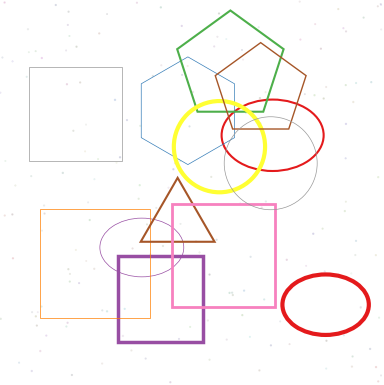[{"shape": "oval", "thickness": 1.5, "radius": 0.66, "center": [0.708, 0.649]}, {"shape": "oval", "thickness": 3, "radius": 0.56, "center": [0.846, 0.209]}, {"shape": "hexagon", "thickness": 0.5, "radius": 0.7, "center": [0.488, 0.712]}, {"shape": "pentagon", "thickness": 1.5, "radius": 0.73, "center": [0.598, 0.827]}, {"shape": "square", "thickness": 2.5, "radius": 0.55, "center": [0.418, 0.223]}, {"shape": "oval", "thickness": 0.5, "radius": 0.54, "center": [0.368, 0.357]}, {"shape": "square", "thickness": 0.5, "radius": 0.71, "center": [0.246, 0.316]}, {"shape": "circle", "thickness": 3, "radius": 0.59, "center": [0.57, 0.619]}, {"shape": "triangle", "thickness": 1.5, "radius": 0.55, "center": [0.461, 0.427]}, {"shape": "pentagon", "thickness": 1, "radius": 0.62, "center": [0.677, 0.765]}, {"shape": "square", "thickness": 2, "radius": 0.67, "center": [0.581, 0.336]}, {"shape": "circle", "thickness": 0.5, "radius": 0.6, "center": [0.703, 0.576]}, {"shape": "square", "thickness": 0.5, "radius": 0.61, "center": [0.196, 0.705]}]